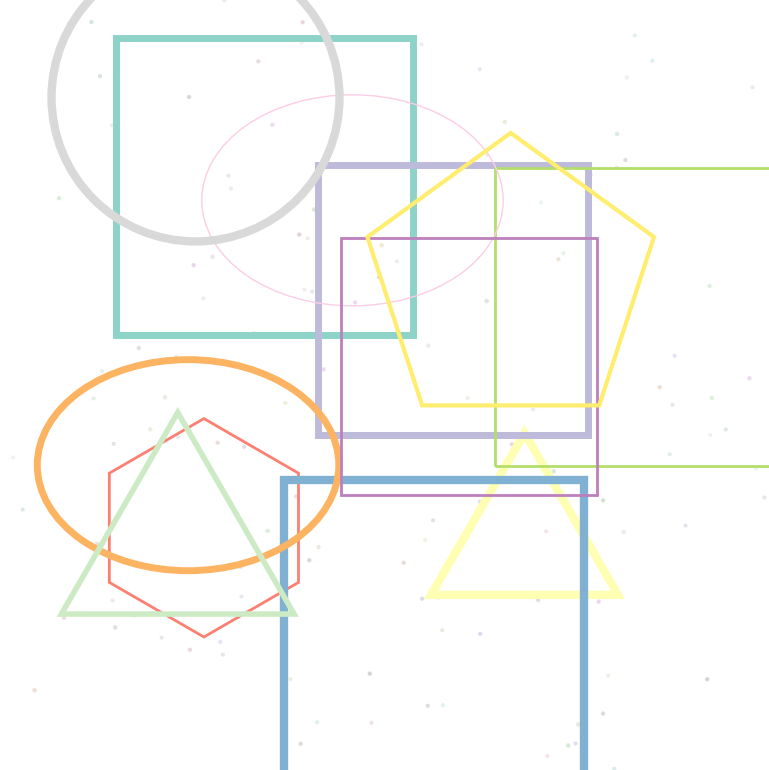[{"shape": "square", "thickness": 2.5, "radius": 0.96, "center": [0.343, 0.758]}, {"shape": "triangle", "thickness": 3, "radius": 0.7, "center": [0.681, 0.297]}, {"shape": "square", "thickness": 2.5, "radius": 0.88, "center": [0.588, 0.61]}, {"shape": "hexagon", "thickness": 1, "radius": 0.71, "center": [0.265, 0.315]}, {"shape": "square", "thickness": 3, "radius": 0.98, "center": [0.564, 0.182]}, {"shape": "oval", "thickness": 2.5, "radius": 0.98, "center": [0.244, 0.396]}, {"shape": "square", "thickness": 1, "radius": 0.97, "center": [0.837, 0.588]}, {"shape": "oval", "thickness": 0.5, "radius": 0.98, "center": [0.458, 0.74]}, {"shape": "circle", "thickness": 3, "radius": 0.93, "center": [0.254, 0.873]}, {"shape": "square", "thickness": 1, "radius": 0.83, "center": [0.609, 0.524]}, {"shape": "triangle", "thickness": 2, "radius": 0.87, "center": [0.231, 0.29]}, {"shape": "pentagon", "thickness": 1.5, "radius": 0.98, "center": [0.663, 0.632]}]